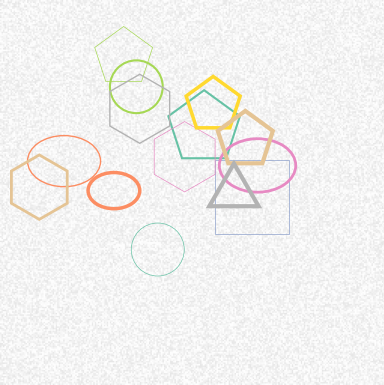[{"shape": "circle", "thickness": 0.5, "radius": 0.34, "center": [0.41, 0.352]}, {"shape": "pentagon", "thickness": 1.5, "radius": 0.49, "center": [0.53, 0.668]}, {"shape": "oval", "thickness": 1, "radius": 0.47, "center": [0.166, 0.581]}, {"shape": "oval", "thickness": 2.5, "radius": 0.34, "center": [0.296, 0.505]}, {"shape": "square", "thickness": 0.5, "radius": 0.48, "center": [0.655, 0.489]}, {"shape": "oval", "thickness": 2, "radius": 0.5, "center": [0.669, 0.57]}, {"shape": "hexagon", "thickness": 0.5, "radius": 0.46, "center": [0.48, 0.593]}, {"shape": "circle", "thickness": 1.5, "radius": 0.34, "center": [0.354, 0.775]}, {"shape": "pentagon", "thickness": 0.5, "radius": 0.4, "center": [0.321, 0.852]}, {"shape": "pentagon", "thickness": 2.5, "radius": 0.37, "center": [0.554, 0.728]}, {"shape": "pentagon", "thickness": 3, "radius": 0.38, "center": [0.637, 0.637]}, {"shape": "hexagon", "thickness": 2, "radius": 0.42, "center": [0.102, 0.514]}, {"shape": "hexagon", "thickness": 1, "radius": 0.45, "center": [0.363, 0.717]}, {"shape": "triangle", "thickness": 3, "radius": 0.37, "center": [0.608, 0.501]}]